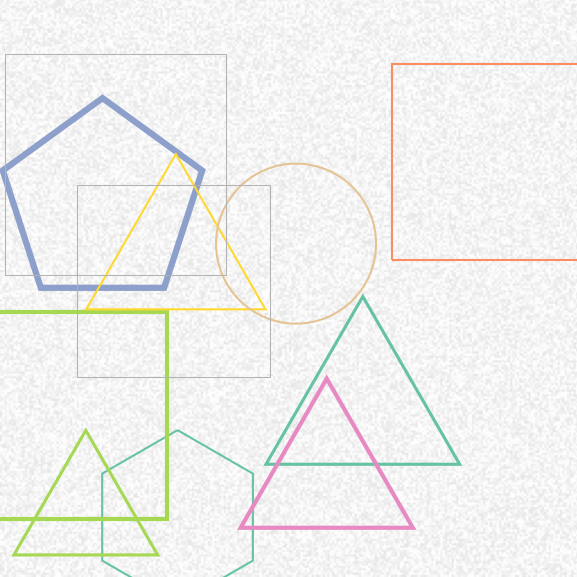[{"shape": "hexagon", "thickness": 1, "radius": 0.75, "center": [0.307, 0.104]}, {"shape": "triangle", "thickness": 1.5, "radius": 0.97, "center": [0.628, 0.292]}, {"shape": "square", "thickness": 1, "radius": 0.85, "center": [0.85, 0.719]}, {"shape": "pentagon", "thickness": 3, "radius": 0.91, "center": [0.177, 0.648]}, {"shape": "triangle", "thickness": 2, "radius": 0.86, "center": [0.566, 0.171]}, {"shape": "triangle", "thickness": 1.5, "radius": 0.72, "center": [0.149, 0.11]}, {"shape": "square", "thickness": 2, "radius": 0.9, "center": [0.11, 0.28]}, {"shape": "triangle", "thickness": 1, "radius": 0.9, "center": [0.305, 0.553]}, {"shape": "circle", "thickness": 1, "radius": 0.69, "center": [0.513, 0.577]}, {"shape": "square", "thickness": 0.5, "radius": 0.96, "center": [0.2, 0.715]}, {"shape": "square", "thickness": 0.5, "radius": 0.83, "center": [0.301, 0.513]}]